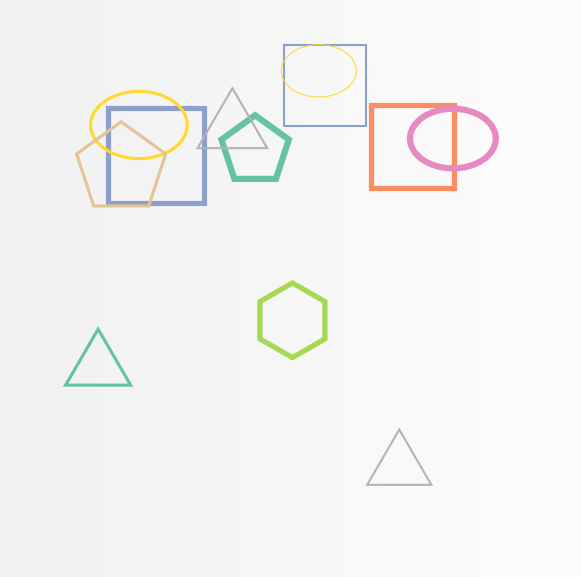[{"shape": "triangle", "thickness": 1.5, "radius": 0.32, "center": [0.169, 0.365]}, {"shape": "pentagon", "thickness": 3, "radius": 0.3, "center": [0.439, 0.739]}, {"shape": "square", "thickness": 2.5, "radius": 0.36, "center": [0.71, 0.745]}, {"shape": "square", "thickness": 2.5, "radius": 0.41, "center": [0.268, 0.73]}, {"shape": "square", "thickness": 1, "radius": 0.35, "center": [0.559, 0.851]}, {"shape": "oval", "thickness": 3, "radius": 0.37, "center": [0.779, 0.759]}, {"shape": "hexagon", "thickness": 2.5, "radius": 0.32, "center": [0.503, 0.445]}, {"shape": "oval", "thickness": 0.5, "radius": 0.32, "center": [0.548, 0.876]}, {"shape": "oval", "thickness": 1.5, "radius": 0.42, "center": [0.239, 0.783]}, {"shape": "pentagon", "thickness": 1.5, "radius": 0.4, "center": [0.208, 0.708]}, {"shape": "triangle", "thickness": 1, "radius": 0.35, "center": [0.4, 0.777]}, {"shape": "triangle", "thickness": 1, "radius": 0.32, "center": [0.687, 0.191]}]